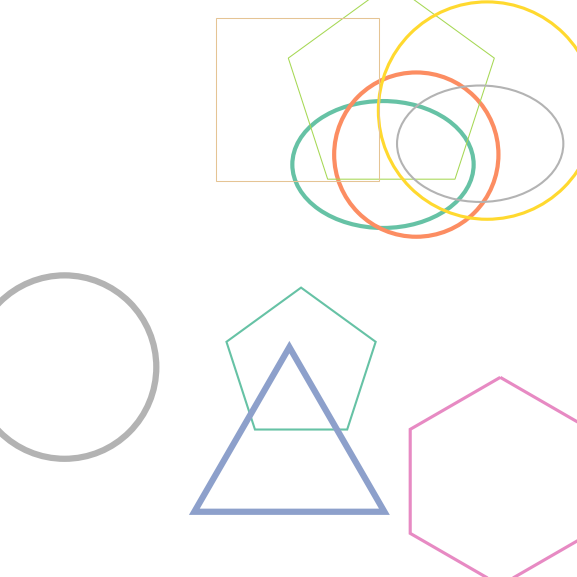[{"shape": "oval", "thickness": 2, "radius": 0.78, "center": [0.663, 0.714]}, {"shape": "pentagon", "thickness": 1, "radius": 0.68, "center": [0.521, 0.365]}, {"shape": "circle", "thickness": 2, "radius": 0.71, "center": [0.721, 0.731]}, {"shape": "triangle", "thickness": 3, "radius": 0.95, "center": [0.501, 0.208]}, {"shape": "hexagon", "thickness": 1.5, "radius": 0.9, "center": [0.866, 0.166]}, {"shape": "pentagon", "thickness": 0.5, "radius": 0.94, "center": [0.678, 0.841]}, {"shape": "circle", "thickness": 1.5, "radius": 0.94, "center": [0.843, 0.808]}, {"shape": "square", "thickness": 0.5, "radius": 0.71, "center": [0.515, 0.827]}, {"shape": "circle", "thickness": 3, "radius": 0.79, "center": [0.112, 0.364]}, {"shape": "oval", "thickness": 1, "radius": 0.72, "center": [0.831, 0.75]}]